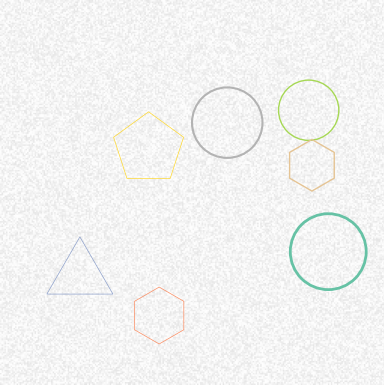[{"shape": "circle", "thickness": 2, "radius": 0.49, "center": [0.853, 0.346]}, {"shape": "hexagon", "thickness": 0.5, "radius": 0.37, "center": [0.413, 0.18]}, {"shape": "triangle", "thickness": 0.5, "radius": 0.5, "center": [0.208, 0.286]}, {"shape": "circle", "thickness": 1, "radius": 0.39, "center": [0.802, 0.714]}, {"shape": "pentagon", "thickness": 0.5, "radius": 0.48, "center": [0.386, 0.614]}, {"shape": "hexagon", "thickness": 1, "radius": 0.33, "center": [0.81, 0.571]}, {"shape": "circle", "thickness": 1.5, "radius": 0.46, "center": [0.59, 0.681]}]